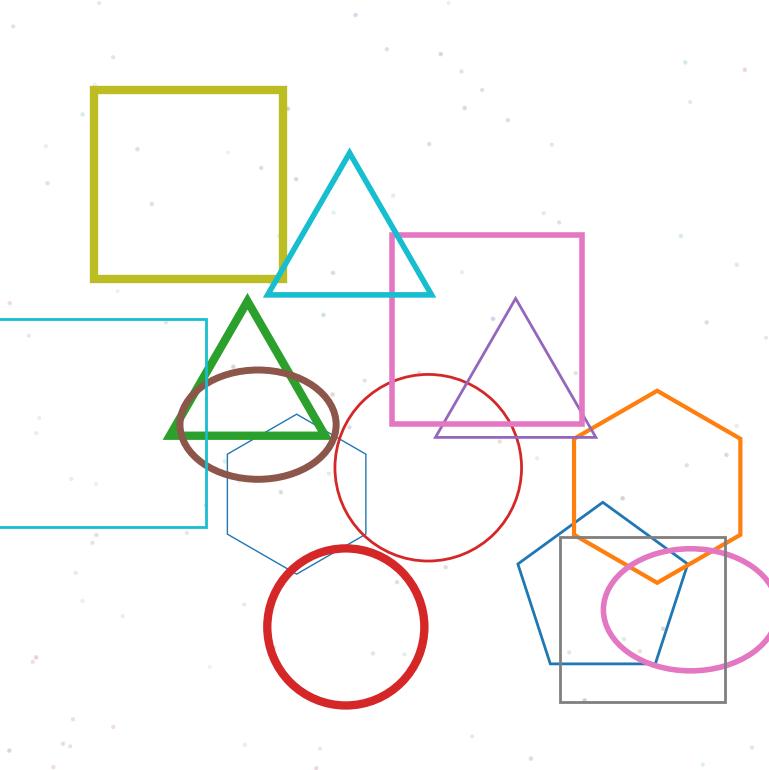[{"shape": "hexagon", "thickness": 0.5, "radius": 0.52, "center": [0.385, 0.358]}, {"shape": "pentagon", "thickness": 1, "radius": 0.58, "center": [0.783, 0.232]}, {"shape": "hexagon", "thickness": 1.5, "radius": 0.62, "center": [0.853, 0.368]}, {"shape": "triangle", "thickness": 3, "radius": 0.58, "center": [0.321, 0.492]}, {"shape": "circle", "thickness": 1, "radius": 0.61, "center": [0.556, 0.393]}, {"shape": "circle", "thickness": 3, "radius": 0.51, "center": [0.449, 0.186]}, {"shape": "triangle", "thickness": 1, "radius": 0.6, "center": [0.67, 0.492]}, {"shape": "oval", "thickness": 2.5, "radius": 0.51, "center": [0.335, 0.449]}, {"shape": "oval", "thickness": 2, "radius": 0.57, "center": [0.897, 0.208]}, {"shape": "square", "thickness": 2, "radius": 0.61, "center": [0.633, 0.572]}, {"shape": "square", "thickness": 1, "radius": 0.54, "center": [0.835, 0.195]}, {"shape": "square", "thickness": 3, "radius": 0.61, "center": [0.245, 0.76]}, {"shape": "square", "thickness": 1, "radius": 0.68, "center": [0.133, 0.451]}, {"shape": "triangle", "thickness": 2, "radius": 0.61, "center": [0.454, 0.678]}]